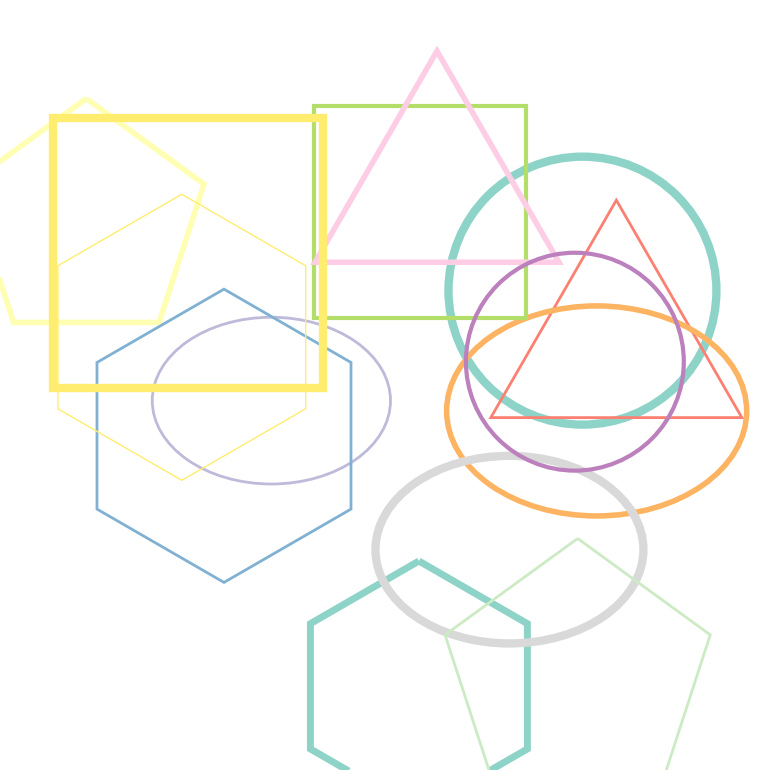[{"shape": "hexagon", "thickness": 2.5, "radius": 0.81, "center": [0.544, 0.109]}, {"shape": "circle", "thickness": 3, "radius": 0.87, "center": [0.756, 0.623]}, {"shape": "pentagon", "thickness": 2, "radius": 0.8, "center": [0.112, 0.711]}, {"shape": "oval", "thickness": 1, "radius": 0.77, "center": [0.352, 0.48]}, {"shape": "triangle", "thickness": 1, "radius": 0.94, "center": [0.8, 0.552]}, {"shape": "hexagon", "thickness": 1, "radius": 0.95, "center": [0.291, 0.434]}, {"shape": "oval", "thickness": 2, "radius": 0.97, "center": [0.775, 0.466]}, {"shape": "square", "thickness": 1.5, "radius": 0.69, "center": [0.545, 0.725]}, {"shape": "triangle", "thickness": 2, "radius": 0.91, "center": [0.568, 0.751]}, {"shape": "oval", "thickness": 3, "radius": 0.87, "center": [0.662, 0.286]}, {"shape": "circle", "thickness": 1.5, "radius": 0.71, "center": [0.747, 0.53]}, {"shape": "pentagon", "thickness": 1, "radius": 0.91, "center": [0.75, 0.12]}, {"shape": "square", "thickness": 3, "radius": 0.88, "center": [0.245, 0.671]}, {"shape": "hexagon", "thickness": 0.5, "radius": 0.93, "center": [0.236, 0.562]}]